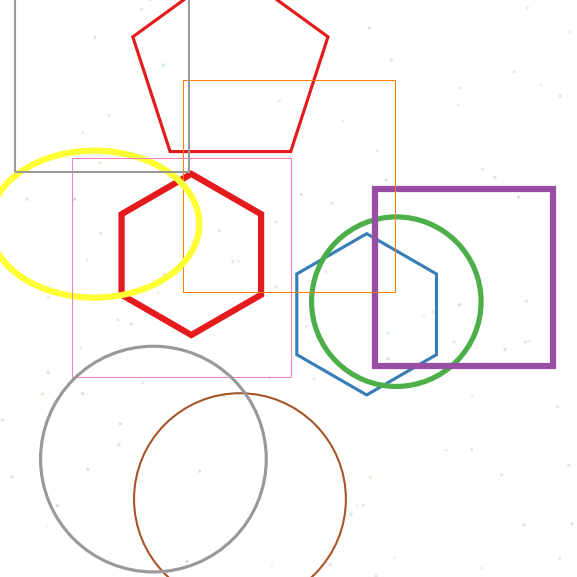[{"shape": "hexagon", "thickness": 3, "radius": 0.7, "center": [0.331, 0.559]}, {"shape": "pentagon", "thickness": 1.5, "radius": 0.89, "center": [0.399, 0.88]}, {"shape": "hexagon", "thickness": 1.5, "radius": 0.7, "center": [0.635, 0.455]}, {"shape": "circle", "thickness": 2.5, "radius": 0.73, "center": [0.686, 0.477]}, {"shape": "square", "thickness": 3, "radius": 0.77, "center": [0.803, 0.519]}, {"shape": "square", "thickness": 0.5, "radius": 0.92, "center": [0.5, 0.676]}, {"shape": "oval", "thickness": 3, "radius": 0.91, "center": [0.163, 0.611]}, {"shape": "circle", "thickness": 1, "radius": 0.92, "center": [0.416, 0.135]}, {"shape": "square", "thickness": 0.5, "radius": 0.95, "center": [0.314, 0.536]}, {"shape": "circle", "thickness": 1.5, "radius": 0.98, "center": [0.266, 0.204]}, {"shape": "square", "thickness": 1, "radius": 0.75, "center": [0.176, 0.851]}]